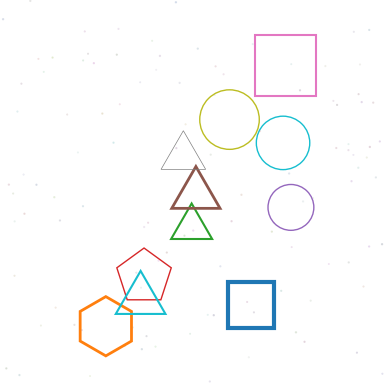[{"shape": "square", "thickness": 3, "radius": 0.3, "center": [0.652, 0.207]}, {"shape": "hexagon", "thickness": 2, "radius": 0.38, "center": [0.275, 0.153]}, {"shape": "triangle", "thickness": 1.5, "radius": 0.31, "center": [0.498, 0.41]}, {"shape": "pentagon", "thickness": 1, "radius": 0.37, "center": [0.374, 0.281]}, {"shape": "circle", "thickness": 1, "radius": 0.3, "center": [0.756, 0.461]}, {"shape": "triangle", "thickness": 2, "radius": 0.36, "center": [0.509, 0.495]}, {"shape": "square", "thickness": 1.5, "radius": 0.39, "center": [0.741, 0.831]}, {"shape": "triangle", "thickness": 0.5, "radius": 0.33, "center": [0.476, 0.594]}, {"shape": "circle", "thickness": 1, "radius": 0.39, "center": [0.596, 0.689]}, {"shape": "circle", "thickness": 1, "radius": 0.35, "center": [0.735, 0.629]}, {"shape": "triangle", "thickness": 1.5, "radius": 0.37, "center": [0.365, 0.222]}]